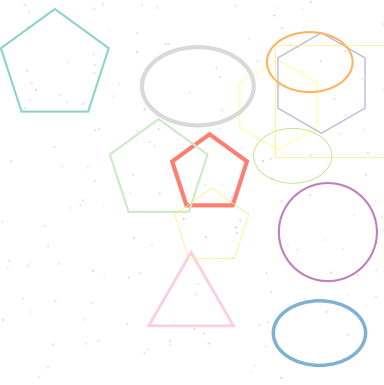[{"shape": "pentagon", "thickness": 1.5, "radius": 0.74, "center": [0.142, 0.829]}, {"shape": "hexagon", "thickness": 1, "radius": 0.58, "center": [0.723, 0.727]}, {"shape": "hexagon", "thickness": 1, "radius": 0.65, "center": [0.835, 0.784]}, {"shape": "pentagon", "thickness": 3, "radius": 0.51, "center": [0.544, 0.549]}, {"shape": "oval", "thickness": 2.5, "radius": 0.6, "center": [0.83, 0.135]}, {"shape": "oval", "thickness": 1.5, "radius": 0.56, "center": [0.805, 0.839]}, {"shape": "oval", "thickness": 0.5, "radius": 0.51, "center": [0.76, 0.595]}, {"shape": "triangle", "thickness": 2, "radius": 0.64, "center": [0.496, 0.217]}, {"shape": "oval", "thickness": 3, "radius": 0.73, "center": [0.514, 0.776]}, {"shape": "circle", "thickness": 1.5, "radius": 0.64, "center": [0.852, 0.397]}, {"shape": "pentagon", "thickness": 1.5, "radius": 0.67, "center": [0.412, 0.558]}, {"shape": "pentagon", "thickness": 0.5, "radius": 0.51, "center": [0.55, 0.411]}, {"shape": "square", "thickness": 0.5, "radius": 0.72, "center": [0.86, 0.737]}]